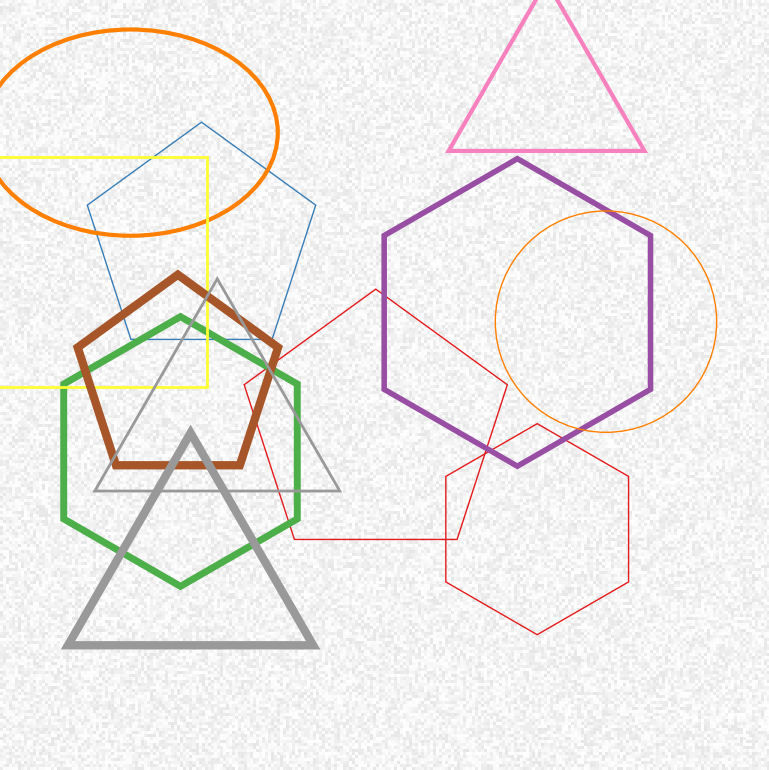[{"shape": "pentagon", "thickness": 0.5, "radius": 0.9, "center": [0.488, 0.445]}, {"shape": "hexagon", "thickness": 0.5, "radius": 0.69, "center": [0.698, 0.313]}, {"shape": "pentagon", "thickness": 0.5, "radius": 0.78, "center": [0.262, 0.685]}, {"shape": "hexagon", "thickness": 2.5, "radius": 0.88, "center": [0.234, 0.414]}, {"shape": "hexagon", "thickness": 2, "radius": 1.0, "center": [0.672, 0.594]}, {"shape": "oval", "thickness": 1.5, "radius": 0.96, "center": [0.169, 0.828]}, {"shape": "circle", "thickness": 0.5, "radius": 0.72, "center": [0.787, 0.582]}, {"shape": "square", "thickness": 1, "radius": 0.75, "center": [0.119, 0.647]}, {"shape": "pentagon", "thickness": 3, "radius": 0.68, "center": [0.231, 0.506]}, {"shape": "triangle", "thickness": 1.5, "radius": 0.73, "center": [0.71, 0.877]}, {"shape": "triangle", "thickness": 3, "radius": 0.92, "center": [0.248, 0.254]}, {"shape": "triangle", "thickness": 1, "radius": 0.92, "center": [0.282, 0.454]}]